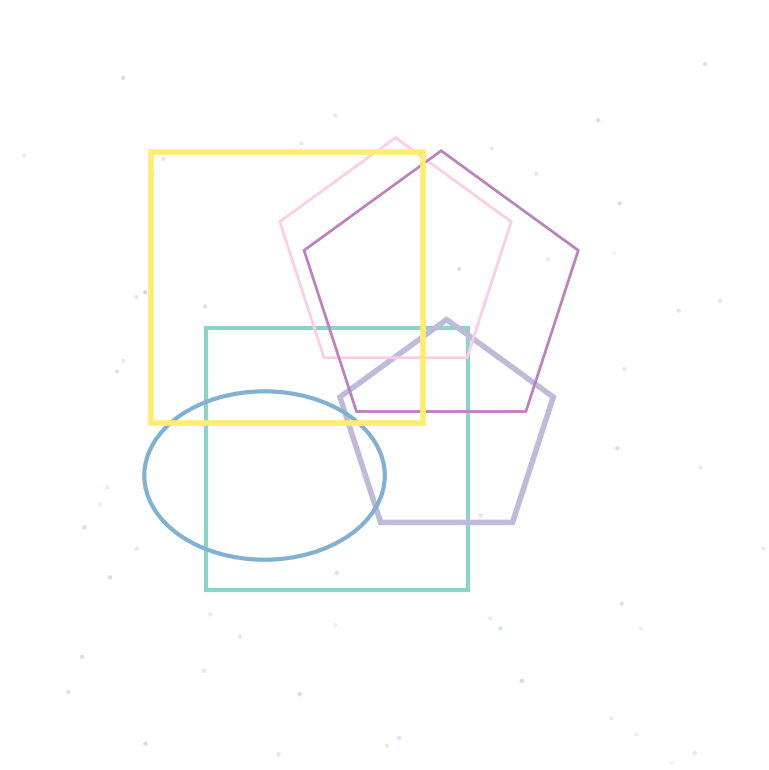[{"shape": "square", "thickness": 1.5, "radius": 0.85, "center": [0.437, 0.404]}, {"shape": "pentagon", "thickness": 2, "radius": 0.73, "center": [0.58, 0.439]}, {"shape": "oval", "thickness": 1.5, "radius": 0.78, "center": [0.344, 0.382]}, {"shape": "pentagon", "thickness": 1, "radius": 0.79, "center": [0.514, 0.663]}, {"shape": "pentagon", "thickness": 1, "radius": 0.94, "center": [0.573, 0.617]}, {"shape": "square", "thickness": 2, "radius": 0.88, "center": [0.373, 0.627]}]